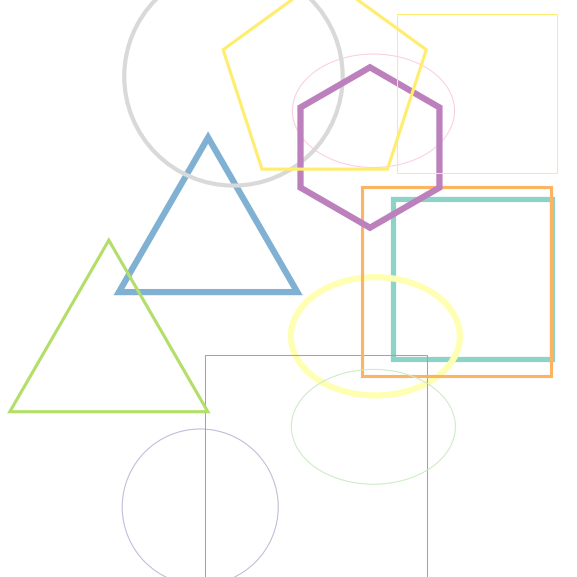[{"shape": "square", "thickness": 2.5, "radius": 0.69, "center": [0.819, 0.516]}, {"shape": "oval", "thickness": 3, "radius": 0.73, "center": [0.65, 0.417]}, {"shape": "circle", "thickness": 0.5, "radius": 0.68, "center": [0.347, 0.121]}, {"shape": "square", "thickness": 0.5, "radius": 0.96, "center": [0.548, 0.191]}, {"shape": "triangle", "thickness": 3, "radius": 0.89, "center": [0.36, 0.583]}, {"shape": "square", "thickness": 1.5, "radius": 0.82, "center": [0.79, 0.512]}, {"shape": "triangle", "thickness": 1.5, "radius": 0.99, "center": [0.188, 0.385]}, {"shape": "oval", "thickness": 0.5, "radius": 0.7, "center": [0.647, 0.807]}, {"shape": "circle", "thickness": 2, "radius": 0.95, "center": [0.404, 0.867]}, {"shape": "hexagon", "thickness": 3, "radius": 0.69, "center": [0.641, 0.744]}, {"shape": "oval", "thickness": 0.5, "radius": 0.71, "center": [0.647, 0.26]}, {"shape": "square", "thickness": 0.5, "radius": 0.69, "center": [0.826, 0.837]}, {"shape": "pentagon", "thickness": 1.5, "radius": 0.92, "center": [0.562, 0.856]}]